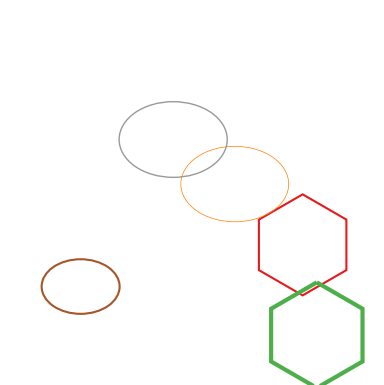[{"shape": "hexagon", "thickness": 1.5, "radius": 0.66, "center": [0.786, 0.364]}, {"shape": "hexagon", "thickness": 3, "radius": 0.69, "center": [0.823, 0.13]}, {"shape": "oval", "thickness": 0.5, "radius": 0.7, "center": [0.61, 0.522]}, {"shape": "oval", "thickness": 1.5, "radius": 0.51, "center": [0.209, 0.256]}, {"shape": "oval", "thickness": 1, "radius": 0.7, "center": [0.45, 0.638]}]